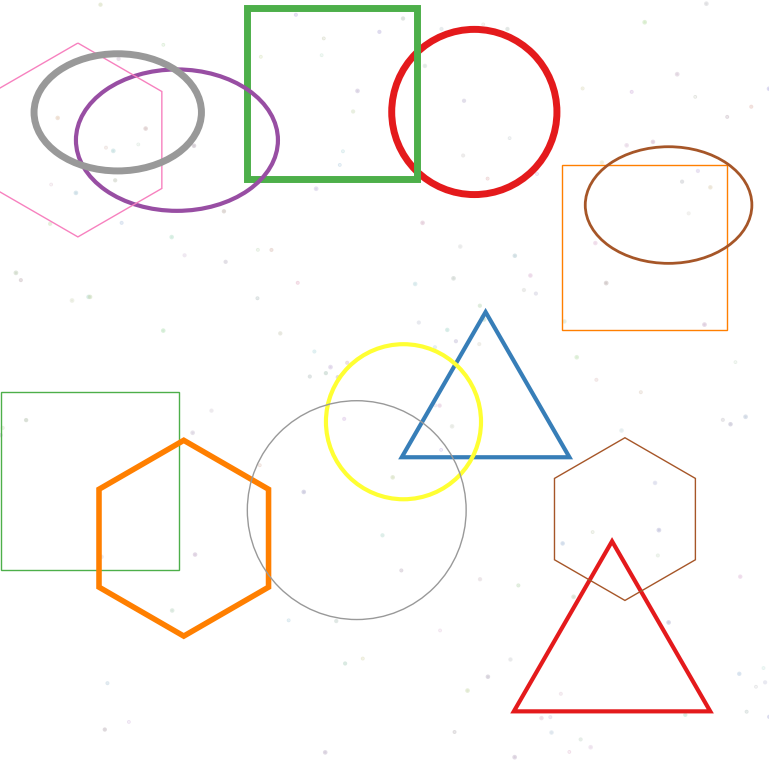[{"shape": "circle", "thickness": 2.5, "radius": 0.54, "center": [0.616, 0.855]}, {"shape": "triangle", "thickness": 1.5, "radius": 0.74, "center": [0.795, 0.15]}, {"shape": "triangle", "thickness": 1.5, "radius": 0.63, "center": [0.631, 0.469]}, {"shape": "square", "thickness": 0.5, "radius": 0.58, "center": [0.117, 0.375]}, {"shape": "square", "thickness": 2.5, "radius": 0.55, "center": [0.431, 0.879]}, {"shape": "oval", "thickness": 1.5, "radius": 0.66, "center": [0.23, 0.818]}, {"shape": "hexagon", "thickness": 2, "radius": 0.64, "center": [0.239, 0.301]}, {"shape": "square", "thickness": 0.5, "radius": 0.53, "center": [0.837, 0.679]}, {"shape": "circle", "thickness": 1.5, "radius": 0.5, "center": [0.524, 0.452]}, {"shape": "hexagon", "thickness": 0.5, "radius": 0.53, "center": [0.812, 0.326]}, {"shape": "oval", "thickness": 1, "radius": 0.54, "center": [0.868, 0.734]}, {"shape": "hexagon", "thickness": 0.5, "radius": 0.63, "center": [0.101, 0.818]}, {"shape": "circle", "thickness": 0.5, "radius": 0.71, "center": [0.463, 0.338]}, {"shape": "oval", "thickness": 2.5, "radius": 0.54, "center": [0.153, 0.854]}]